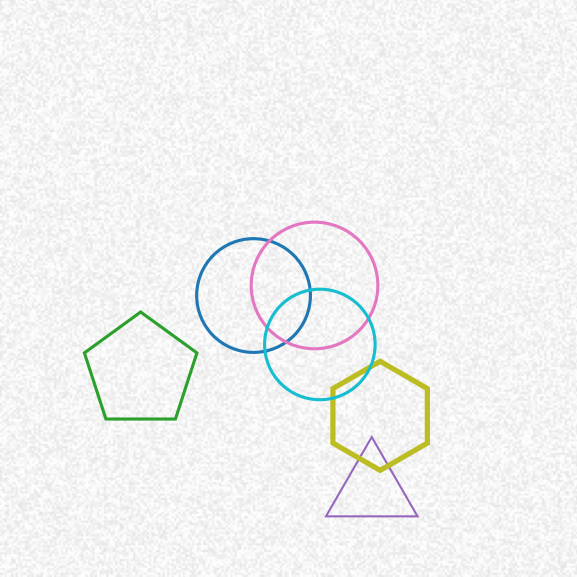[{"shape": "circle", "thickness": 1.5, "radius": 0.49, "center": [0.439, 0.487]}, {"shape": "pentagon", "thickness": 1.5, "radius": 0.51, "center": [0.244, 0.356]}, {"shape": "triangle", "thickness": 1, "radius": 0.46, "center": [0.644, 0.151]}, {"shape": "circle", "thickness": 1.5, "radius": 0.55, "center": [0.545, 0.505]}, {"shape": "hexagon", "thickness": 2.5, "radius": 0.47, "center": [0.658, 0.279]}, {"shape": "circle", "thickness": 1.5, "radius": 0.48, "center": [0.554, 0.403]}]